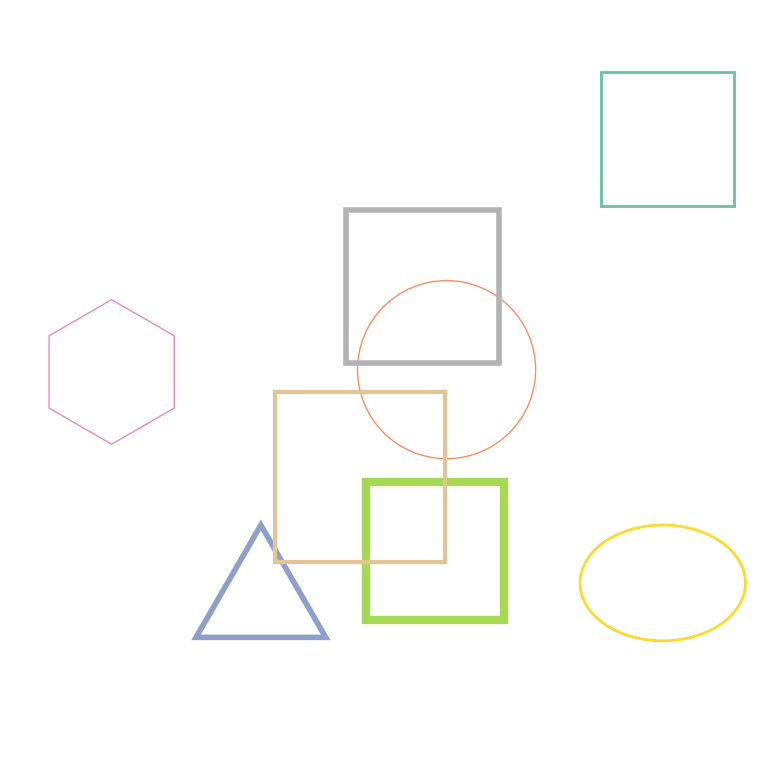[{"shape": "square", "thickness": 1, "radius": 0.43, "center": [0.867, 0.819]}, {"shape": "circle", "thickness": 0.5, "radius": 0.58, "center": [0.58, 0.52]}, {"shape": "triangle", "thickness": 2, "radius": 0.49, "center": [0.339, 0.221]}, {"shape": "hexagon", "thickness": 0.5, "radius": 0.47, "center": [0.145, 0.517]}, {"shape": "square", "thickness": 3, "radius": 0.45, "center": [0.565, 0.284]}, {"shape": "oval", "thickness": 1, "radius": 0.54, "center": [0.861, 0.243]}, {"shape": "square", "thickness": 1.5, "radius": 0.55, "center": [0.467, 0.38]}, {"shape": "square", "thickness": 2, "radius": 0.5, "center": [0.549, 0.628]}]